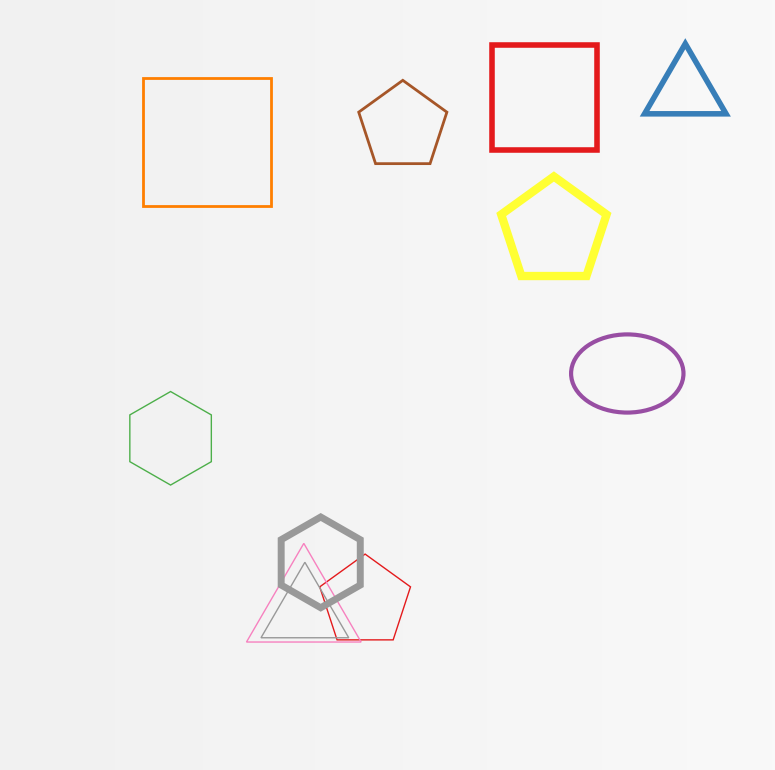[{"shape": "square", "thickness": 2, "radius": 0.34, "center": [0.703, 0.874]}, {"shape": "pentagon", "thickness": 0.5, "radius": 0.31, "center": [0.471, 0.219]}, {"shape": "triangle", "thickness": 2, "radius": 0.3, "center": [0.884, 0.883]}, {"shape": "hexagon", "thickness": 0.5, "radius": 0.3, "center": [0.22, 0.431]}, {"shape": "oval", "thickness": 1.5, "radius": 0.36, "center": [0.809, 0.515]}, {"shape": "square", "thickness": 1, "radius": 0.41, "center": [0.267, 0.816]}, {"shape": "pentagon", "thickness": 3, "radius": 0.36, "center": [0.715, 0.699]}, {"shape": "pentagon", "thickness": 1, "radius": 0.3, "center": [0.52, 0.836]}, {"shape": "triangle", "thickness": 0.5, "radius": 0.43, "center": [0.392, 0.209]}, {"shape": "hexagon", "thickness": 2.5, "radius": 0.29, "center": [0.414, 0.27]}, {"shape": "triangle", "thickness": 0.5, "radius": 0.33, "center": [0.393, 0.204]}]